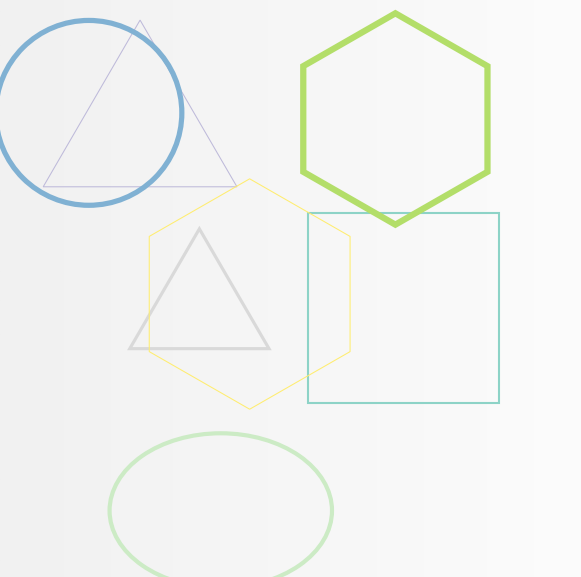[{"shape": "square", "thickness": 1, "radius": 0.82, "center": [0.694, 0.466]}, {"shape": "triangle", "thickness": 0.5, "radius": 0.96, "center": [0.241, 0.772]}, {"shape": "circle", "thickness": 2.5, "radius": 0.8, "center": [0.153, 0.804]}, {"shape": "hexagon", "thickness": 3, "radius": 0.91, "center": [0.68, 0.793]}, {"shape": "triangle", "thickness": 1.5, "radius": 0.69, "center": [0.343, 0.465]}, {"shape": "oval", "thickness": 2, "radius": 0.96, "center": [0.38, 0.115]}, {"shape": "hexagon", "thickness": 0.5, "radius": 1.0, "center": [0.43, 0.49]}]